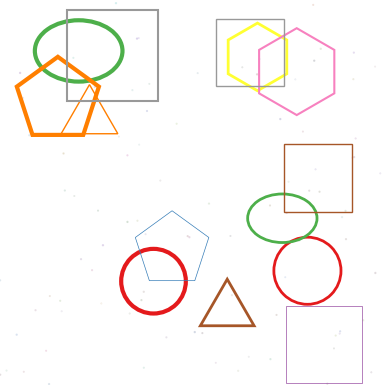[{"shape": "circle", "thickness": 3, "radius": 0.42, "center": [0.399, 0.27]}, {"shape": "circle", "thickness": 2, "radius": 0.44, "center": [0.799, 0.297]}, {"shape": "pentagon", "thickness": 0.5, "radius": 0.5, "center": [0.447, 0.352]}, {"shape": "oval", "thickness": 3, "radius": 0.57, "center": [0.204, 0.868]}, {"shape": "oval", "thickness": 2, "radius": 0.45, "center": [0.733, 0.433]}, {"shape": "square", "thickness": 0.5, "radius": 0.5, "center": [0.842, 0.106]}, {"shape": "pentagon", "thickness": 3, "radius": 0.56, "center": [0.15, 0.74]}, {"shape": "triangle", "thickness": 1, "radius": 0.43, "center": [0.232, 0.695]}, {"shape": "hexagon", "thickness": 2, "radius": 0.44, "center": [0.669, 0.852]}, {"shape": "triangle", "thickness": 2, "radius": 0.4, "center": [0.59, 0.194]}, {"shape": "square", "thickness": 1, "radius": 0.44, "center": [0.826, 0.538]}, {"shape": "hexagon", "thickness": 1.5, "radius": 0.56, "center": [0.771, 0.814]}, {"shape": "square", "thickness": 1.5, "radius": 0.59, "center": [0.292, 0.856]}, {"shape": "square", "thickness": 1, "radius": 0.44, "center": [0.65, 0.864]}]